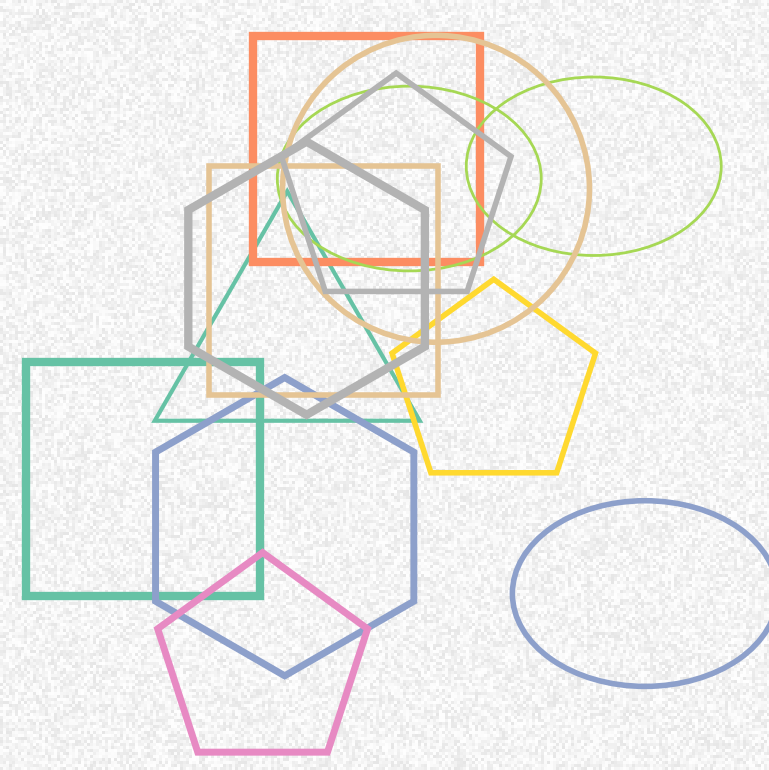[{"shape": "triangle", "thickness": 1.5, "radius": 0.99, "center": [0.373, 0.553]}, {"shape": "square", "thickness": 3, "radius": 0.76, "center": [0.186, 0.378]}, {"shape": "square", "thickness": 3, "radius": 0.74, "center": [0.476, 0.807]}, {"shape": "hexagon", "thickness": 2.5, "radius": 0.97, "center": [0.37, 0.316]}, {"shape": "oval", "thickness": 2, "radius": 0.86, "center": [0.838, 0.229]}, {"shape": "pentagon", "thickness": 2.5, "radius": 0.72, "center": [0.341, 0.139]}, {"shape": "oval", "thickness": 1, "radius": 0.83, "center": [0.771, 0.784]}, {"shape": "oval", "thickness": 1, "radius": 0.86, "center": [0.532, 0.768]}, {"shape": "pentagon", "thickness": 2, "radius": 0.69, "center": [0.641, 0.498]}, {"shape": "circle", "thickness": 2, "radius": 1.0, "center": [0.566, 0.755]}, {"shape": "square", "thickness": 2, "radius": 0.74, "center": [0.42, 0.636]}, {"shape": "pentagon", "thickness": 2, "radius": 0.78, "center": [0.515, 0.748]}, {"shape": "hexagon", "thickness": 3, "radius": 0.89, "center": [0.398, 0.639]}]